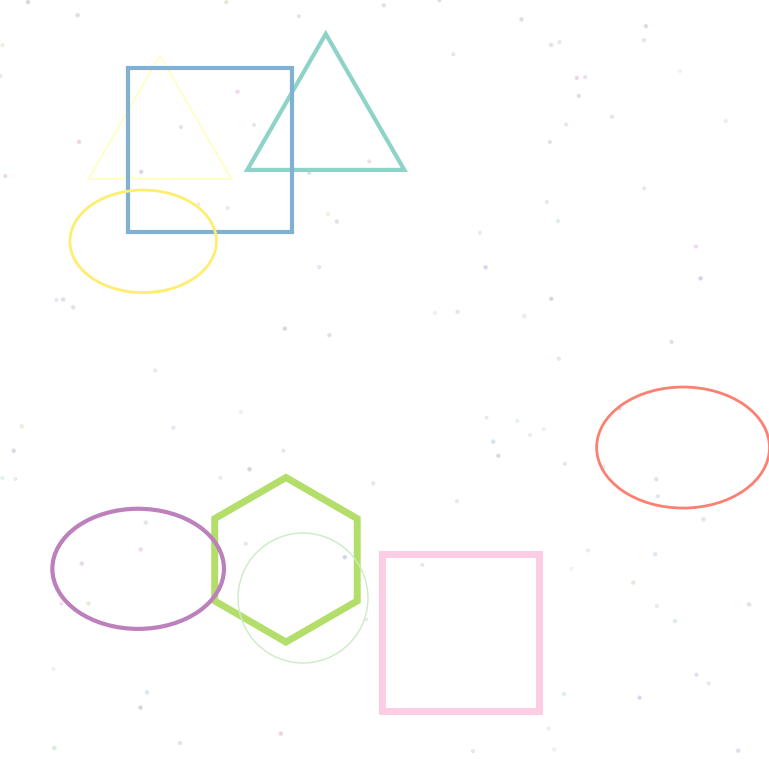[{"shape": "triangle", "thickness": 1.5, "radius": 0.59, "center": [0.423, 0.838]}, {"shape": "triangle", "thickness": 0.5, "radius": 0.53, "center": [0.208, 0.821]}, {"shape": "oval", "thickness": 1, "radius": 0.56, "center": [0.887, 0.419]}, {"shape": "square", "thickness": 1.5, "radius": 0.53, "center": [0.273, 0.805]}, {"shape": "hexagon", "thickness": 2.5, "radius": 0.53, "center": [0.371, 0.273]}, {"shape": "square", "thickness": 2.5, "radius": 0.51, "center": [0.598, 0.179]}, {"shape": "oval", "thickness": 1.5, "radius": 0.56, "center": [0.179, 0.261]}, {"shape": "circle", "thickness": 0.5, "radius": 0.42, "center": [0.394, 0.223]}, {"shape": "oval", "thickness": 1, "radius": 0.48, "center": [0.186, 0.687]}]